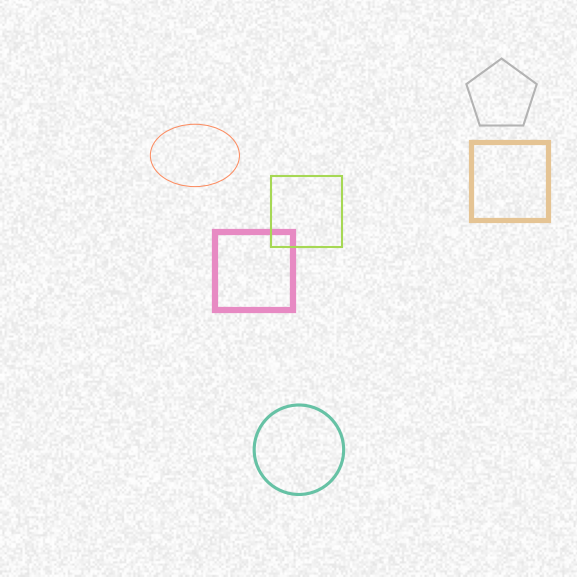[{"shape": "circle", "thickness": 1.5, "radius": 0.39, "center": [0.518, 0.22]}, {"shape": "oval", "thickness": 0.5, "radius": 0.39, "center": [0.337, 0.73]}, {"shape": "square", "thickness": 3, "radius": 0.34, "center": [0.44, 0.53]}, {"shape": "square", "thickness": 1, "radius": 0.31, "center": [0.53, 0.632]}, {"shape": "square", "thickness": 2.5, "radius": 0.34, "center": [0.882, 0.685]}, {"shape": "pentagon", "thickness": 1, "radius": 0.32, "center": [0.869, 0.834]}]